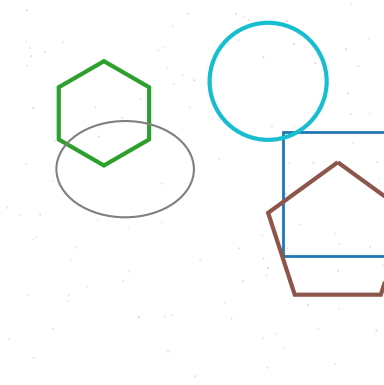[{"shape": "square", "thickness": 2, "radius": 0.8, "center": [0.895, 0.495]}, {"shape": "hexagon", "thickness": 3, "radius": 0.68, "center": [0.27, 0.706]}, {"shape": "pentagon", "thickness": 3, "radius": 0.95, "center": [0.877, 0.388]}, {"shape": "oval", "thickness": 1.5, "radius": 0.89, "center": [0.325, 0.561]}, {"shape": "circle", "thickness": 3, "radius": 0.76, "center": [0.696, 0.789]}]